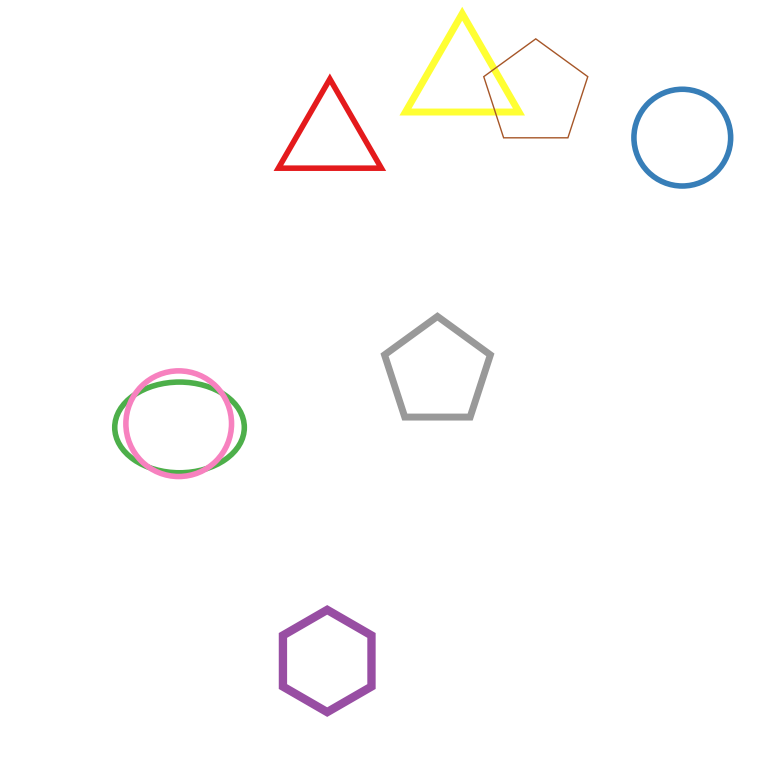[{"shape": "triangle", "thickness": 2, "radius": 0.39, "center": [0.428, 0.82]}, {"shape": "circle", "thickness": 2, "radius": 0.31, "center": [0.886, 0.821]}, {"shape": "oval", "thickness": 2, "radius": 0.42, "center": [0.233, 0.445]}, {"shape": "hexagon", "thickness": 3, "radius": 0.33, "center": [0.425, 0.142]}, {"shape": "triangle", "thickness": 2.5, "radius": 0.43, "center": [0.6, 0.897]}, {"shape": "pentagon", "thickness": 0.5, "radius": 0.36, "center": [0.696, 0.878]}, {"shape": "circle", "thickness": 2, "radius": 0.34, "center": [0.232, 0.45]}, {"shape": "pentagon", "thickness": 2.5, "radius": 0.36, "center": [0.568, 0.517]}]